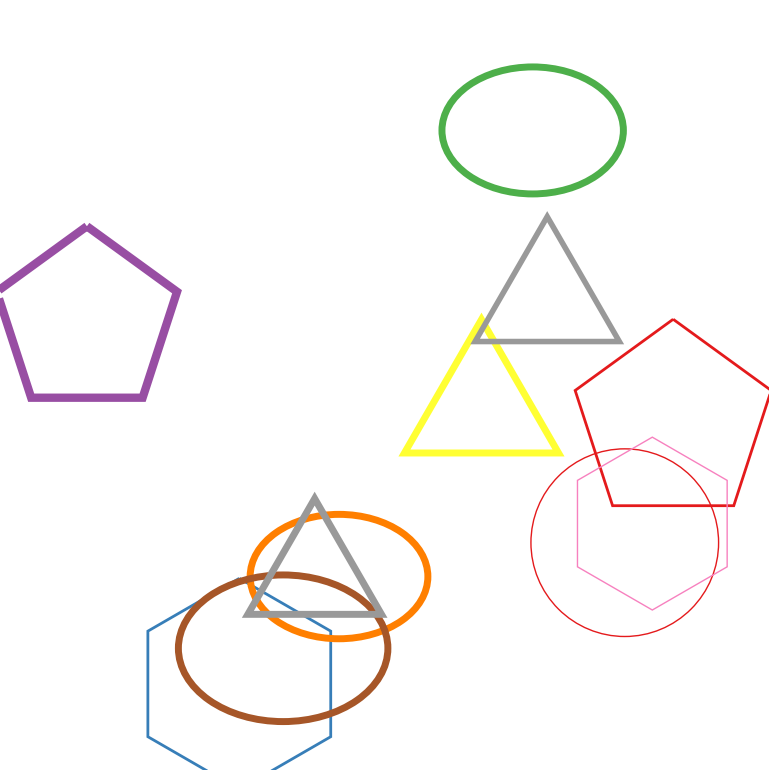[{"shape": "circle", "thickness": 0.5, "radius": 0.61, "center": [0.811, 0.295]}, {"shape": "pentagon", "thickness": 1, "radius": 0.67, "center": [0.874, 0.452]}, {"shape": "hexagon", "thickness": 1, "radius": 0.69, "center": [0.311, 0.112]}, {"shape": "oval", "thickness": 2.5, "radius": 0.59, "center": [0.692, 0.831]}, {"shape": "pentagon", "thickness": 3, "radius": 0.62, "center": [0.113, 0.583]}, {"shape": "oval", "thickness": 2.5, "radius": 0.58, "center": [0.44, 0.251]}, {"shape": "triangle", "thickness": 2.5, "radius": 0.58, "center": [0.625, 0.469]}, {"shape": "oval", "thickness": 2.5, "radius": 0.68, "center": [0.368, 0.158]}, {"shape": "hexagon", "thickness": 0.5, "radius": 0.56, "center": [0.847, 0.32]}, {"shape": "triangle", "thickness": 2.5, "radius": 0.5, "center": [0.409, 0.252]}, {"shape": "triangle", "thickness": 2, "radius": 0.54, "center": [0.711, 0.611]}]